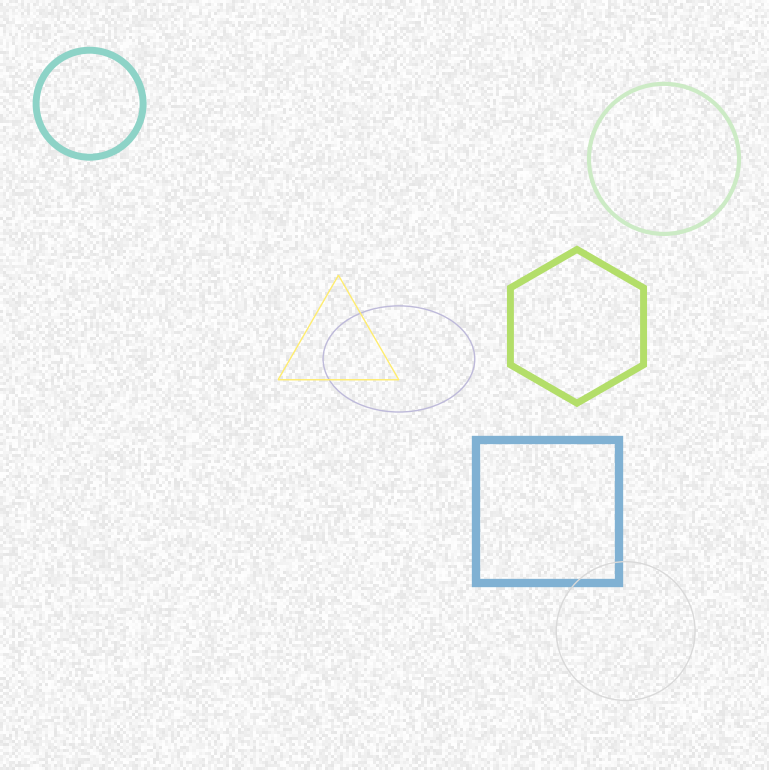[{"shape": "circle", "thickness": 2.5, "radius": 0.35, "center": [0.116, 0.865]}, {"shape": "oval", "thickness": 0.5, "radius": 0.49, "center": [0.518, 0.534]}, {"shape": "square", "thickness": 3, "radius": 0.46, "center": [0.711, 0.336]}, {"shape": "hexagon", "thickness": 2.5, "radius": 0.5, "center": [0.749, 0.576]}, {"shape": "circle", "thickness": 0.5, "radius": 0.45, "center": [0.813, 0.18]}, {"shape": "circle", "thickness": 1.5, "radius": 0.49, "center": [0.862, 0.794]}, {"shape": "triangle", "thickness": 0.5, "radius": 0.45, "center": [0.44, 0.552]}]